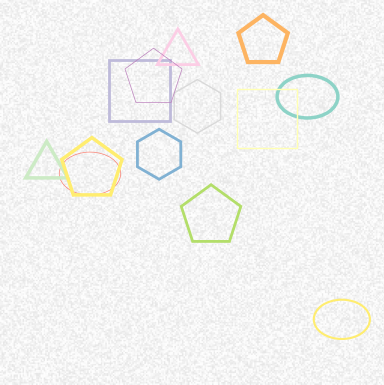[{"shape": "oval", "thickness": 2.5, "radius": 0.39, "center": [0.799, 0.749]}, {"shape": "square", "thickness": 1, "radius": 0.39, "center": [0.694, 0.692]}, {"shape": "square", "thickness": 2, "radius": 0.4, "center": [0.363, 0.764]}, {"shape": "oval", "thickness": 0.5, "radius": 0.4, "center": [0.234, 0.549]}, {"shape": "hexagon", "thickness": 2, "radius": 0.33, "center": [0.413, 0.599]}, {"shape": "pentagon", "thickness": 3, "radius": 0.34, "center": [0.683, 0.893]}, {"shape": "pentagon", "thickness": 2, "radius": 0.41, "center": [0.548, 0.439]}, {"shape": "triangle", "thickness": 2, "radius": 0.31, "center": [0.462, 0.863]}, {"shape": "hexagon", "thickness": 1, "radius": 0.35, "center": [0.513, 0.724]}, {"shape": "pentagon", "thickness": 0.5, "radius": 0.39, "center": [0.399, 0.797]}, {"shape": "triangle", "thickness": 2.5, "radius": 0.32, "center": [0.121, 0.57]}, {"shape": "pentagon", "thickness": 2.5, "radius": 0.41, "center": [0.239, 0.56]}, {"shape": "oval", "thickness": 1.5, "radius": 0.36, "center": [0.888, 0.171]}]